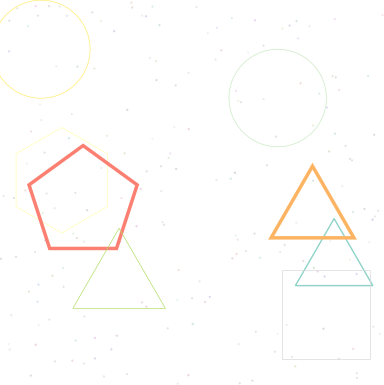[{"shape": "triangle", "thickness": 1, "radius": 0.58, "center": [0.868, 0.316]}, {"shape": "hexagon", "thickness": 0.5, "radius": 0.68, "center": [0.16, 0.532]}, {"shape": "pentagon", "thickness": 2.5, "radius": 0.74, "center": [0.216, 0.474]}, {"shape": "triangle", "thickness": 2.5, "radius": 0.62, "center": [0.812, 0.444]}, {"shape": "triangle", "thickness": 0.5, "radius": 0.69, "center": [0.309, 0.268]}, {"shape": "square", "thickness": 0.5, "radius": 0.57, "center": [0.846, 0.183]}, {"shape": "circle", "thickness": 0.5, "radius": 0.63, "center": [0.721, 0.745]}, {"shape": "circle", "thickness": 0.5, "radius": 0.64, "center": [0.107, 0.872]}]